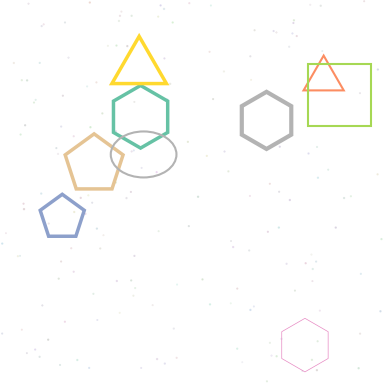[{"shape": "hexagon", "thickness": 2.5, "radius": 0.41, "center": [0.365, 0.697]}, {"shape": "triangle", "thickness": 1.5, "radius": 0.3, "center": [0.841, 0.795]}, {"shape": "pentagon", "thickness": 2.5, "radius": 0.3, "center": [0.162, 0.435]}, {"shape": "hexagon", "thickness": 0.5, "radius": 0.35, "center": [0.792, 0.104]}, {"shape": "square", "thickness": 1.5, "radius": 0.41, "center": [0.882, 0.753]}, {"shape": "triangle", "thickness": 2.5, "radius": 0.41, "center": [0.361, 0.824]}, {"shape": "pentagon", "thickness": 2.5, "radius": 0.4, "center": [0.244, 0.573]}, {"shape": "hexagon", "thickness": 3, "radius": 0.37, "center": [0.692, 0.687]}, {"shape": "oval", "thickness": 1.5, "radius": 0.43, "center": [0.373, 0.599]}]